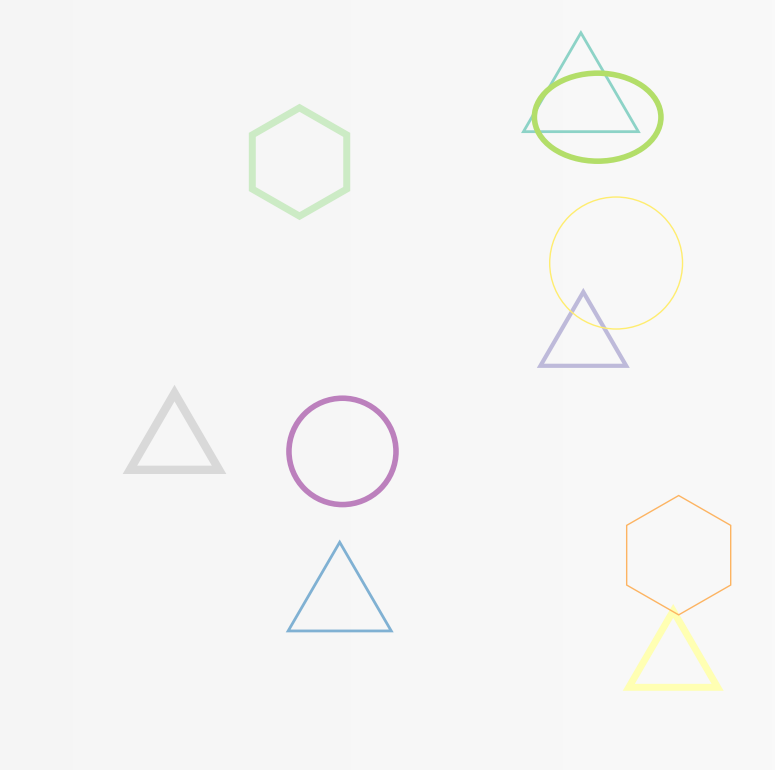[{"shape": "triangle", "thickness": 1, "radius": 0.43, "center": [0.75, 0.872]}, {"shape": "triangle", "thickness": 2.5, "radius": 0.33, "center": [0.869, 0.14]}, {"shape": "triangle", "thickness": 1.5, "radius": 0.32, "center": [0.753, 0.557]}, {"shape": "triangle", "thickness": 1, "radius": 0.38, "center": [0.438, 0.219]}, {"shape": "hexagon", "thickness": 0.5, "radius": 0.39, "center": [0.876, 0.279]}, {"shape": "oval", "thickness": 2, "radius": 0.41, "center": [0.771, 0.848]}, {"shape": "triangle", "thickness": 3, "radius": 0.33, "center": [0.225, 0.423]}, {"shape": "circle", "thickness": 2, "radius": 0.35, "center": [0.442, 0.414]}, {"shape": "hexagon", "thickness": 2.5, "radius": 0.35, "center": [0.386, 0.79]}, {"shape": "circle", "thickness": 0.5, "radius": 0.43, "center": [0.795, 0.658]}]